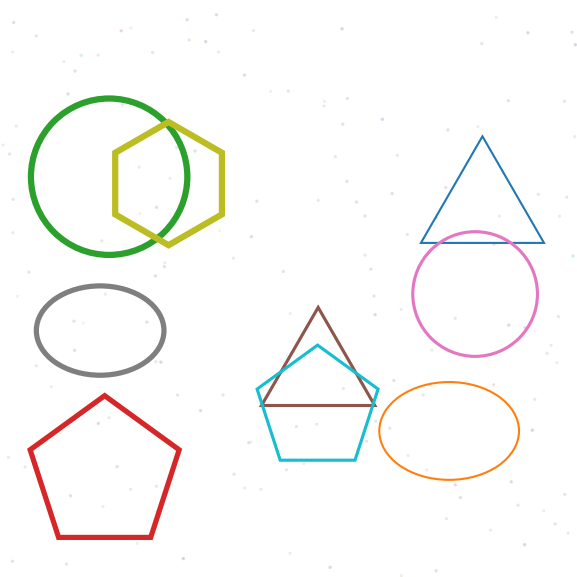[{"shape": "triangle", "thickness": 1, "radius": 0.62, "center": [0.835, 0.64]}, {"shape": "oval", "thickness": 1, "radius": 0.6, "center": [0.778, 0.253]}, {"shape": "circle", "thickness": 3, "radius": 0.68, "center": [0.189, 0.693]}, {"shape": "pentagon", "thickness": 2.5, "radius": 0.68, "center": [0.181, 0.178]}, {"shape": "triangle", "thickness": 1.5, "radius": 0.57, "center": [0.551, 0.354]}, {"shape": "circle", "thickness": 1.5, "radius": 0.54, "center": [0.823, 0.49]}, {"shape": "oval", "thickness": 2.5, "radius": 0.55, "center": [0.173, 0.427]}, {"shape": "hexagon", "thickness": 3, "radius": 0.53, "center": [0.292, 0.681]}, {"shape": "pentagon", "thickness": 1.5, "radius": 0.55, "center": [0.55, 0.291]}]